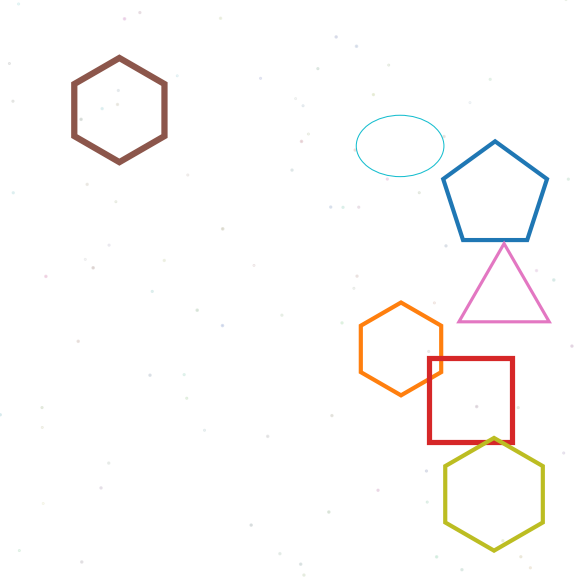[{"shape": "pentagon", "thickness": 2, "radius": 0.47, "center": [0.857, 0.66]}, {"shape": "hexagon", "thickness": 2, "radius": 0.4, "center": [0.694, 0.395]}, {"shape": "square", "thickness": 2.5, "radius": 0.36, "center": [0.815, 0.306]}, {"shape": "hexagon", "thickness": 3, "radius": 0.45, "center": [0.207, 0.809]}, {"shape": "triangle", "thickness": 1.5, "radius": 0.45, "center": [0.873, 0.487]}, {"shape": "hexagon", "thickness": 2, "radius": 0.49, "center": [0.855, 0.143]}, {"shape": "oval", "thickness": 0.5, "radius": 0.38, "center": [0.693, 0.746]}]